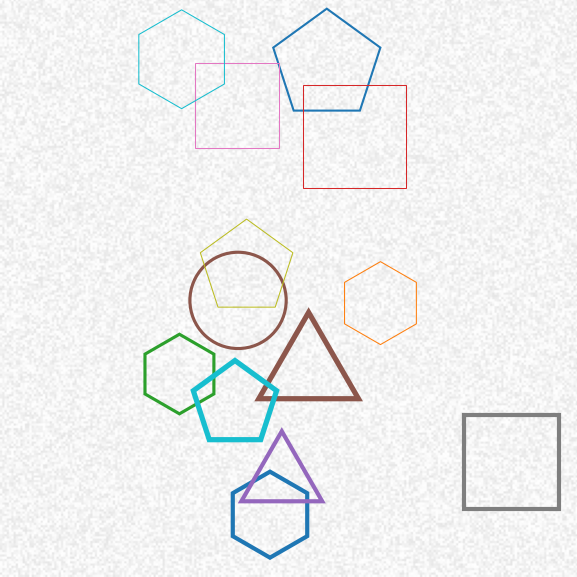[{"shape": "hexagon", "thickness": 2, "radius": 0.37, "center": [0.468, 0.108]}, {"shape": "pentagon", "thickness": 1, "radius": 0.49, "center": [0.566, 0.887]}, {"shape": "hexagon", "thickness": 0.5, "radius": 0.36, "center": [0.659, 0.474]}, {"shape": "hexagon", "thickness": 1.5, "radius": 0.34, "center": [0.311, 0.351]}, {"shape": "square", "thickness": 0.5, "radius": 0.45, "center": [0.615, 0.763]}, {"shape": "triangle", "thickness": 2, "radius": 0.4, "center": [0.488, 0.172]}, {"shape": "triangle", "thickness": 2.5, "radius": 0.5, "center": [0.534, 0.359]}, {"shape": "circle", "thickness": 1.5, "radius": 0.42, "center": [0.412, 0.479]}, {"shape": "square", "thickness": 0.5, "radius": 0.37, "center": [0.41, 0.816]}, {"shape": "square", "thickness": 2, "radius": 0.41, "center": [0.885, 0.199]}, {"shape": "pentagon", "thickness": 0.5, "radius": 0.42, "center": [0.427, 0.535]}, {"shape": "pentagon", "thickness": 2.5, "radius": 0.38, "center": [0.407, 0.299]}, {"shape": "hexagon", "thickness": 0.5, "radius": 0.43, "center": [0.315, 0.897]}]